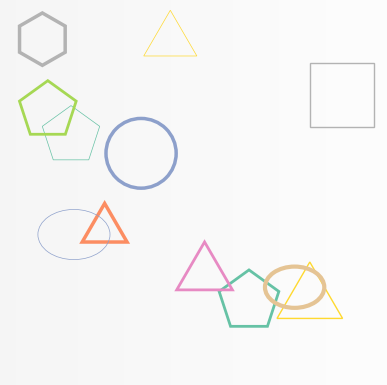[{"shape": "pentagon", "thickness": 0.5, "radius": 0.39, "center": [0.183, 0.648]}, {"shape": "pentagon", "thickness": 2, "radius": 0.4, "center": [0.643, 0.218]}, {"shape": "triangle", "thickness": 2.5, "radius": 0.33, "center": [0.27, 0.405]}, {"shape": "circle", "thickness": 2.5, "radius": 0.45, "center": [0.364, 0.602]}, {"shape": "oval", "thickness": 0.5, "radius": 0.47, "center": [0.191, 0.391]}, {"shape": "triangle", "thickness": 2, "radius": 0.41, "center": [0.528, 0.289]}, {"shape": "pentagon", "thickness": 2, "radius": 0.38, "center": [0.123, 0.713]}, {"shape": "triangle", "thickness": 0.5, "radius": 0.4, "center": [0.44, 0.894]}, {"shape": "triangle", "thickness": 1, "radius": 0.49, "center": [0.799, 0.222]}, {"shape": "oval", "thickness": 3, "radius": 0.38, "center": [0.76, 0.254]}, {"shape": "hexagon", "thickness": 2.5, "radius": 0.34, "center": [0.109, 0.898]}, {"shape": "square", "thickness": 1, "radius": 0.42, "center": [0.883, 0.754]}]